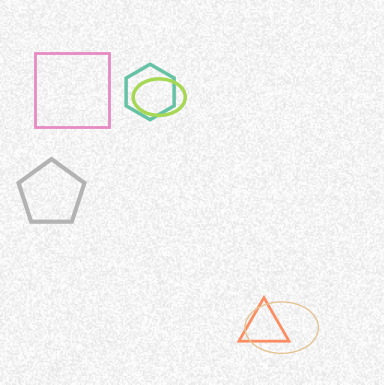[{"shape": "hexagon", "thickness": 2.5, "radius": 0.36, "center": [0.39, 0.761]}, {"shape": "triangle", "thickness": 2, "radius": 0.38, "center": [0.686, 0.151]}, {"shape": "square", "thickness": 2, "radius": 0.48, "center": [0.187, 0.766]}, {"shape": "oval", "thickness": 2.5, "radius": 0.34, "center": [0.414, 0.748]}, {"shape": "oval", "thickness": 1, "radius": 0.48, "center": [0.732, 0.149]}, {"shape": "pentagon", "thickness": 3, "radius": 0.45, "center": [0.134, 0.497]}]